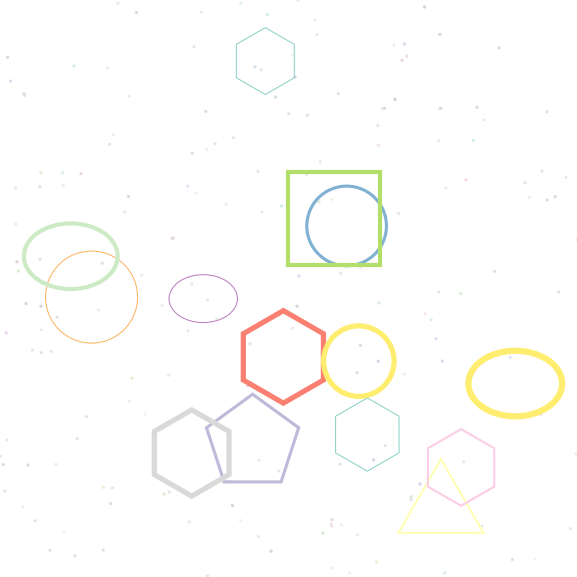[{"shape": "hexagon", "thickness": 0.5, "radius": 0.32, "center": [0.636, 0.247]}, {"shape": "hexagon", "thickness": 0.5, "radius": 0.29, "center": [0.459, 0.893]}, {"shape": "triangle", "thickness": 1, "radius": 0.42, "center": [0.764, 0.119]}, {"shape": "pentagon", "thickness": 1.5, "radius": 0.42, "center": [0.437, 0.233]}, {"shape": "hexagon", "thickness": 2.5, "radius": 0.4, "center": [0.491, 0.381]}, {"shape": "circle", "thickness": 1.5, "radius": 0.34, "center": [0.6, 0.608]}, {"shape": "circle", "thickness": 0.5, "radius": 0.4, "center": [0.159, 0.485]}, {"shape": "square", "thickness": 2, "radius": 0.4, "center": [0.578, 0.621]}, {"shape": "hexagon", "thickness": 1, "radius": 0.33, "center": [0.798, 0.19]}, {"shape": "hexagon", "thickness": 2.5, "radius": 0.37, "center": [0.332, 0.215]}, {"shape": "oval", "thickness": 0.5, "radius": 0.3, "center": [0.352, 0.482]}, {"shape": "oval", "thickness": 2, "radius": 0.41, "center": [0.123, 0.555]}, {"shape": "circle", "thickness": 2.5, "radius": 0.31, "center": [0.621, 0.374]}, {"shape": "oval", "thickness": 3, "radius": 0.41, "center": [0.892, 0.335]}]